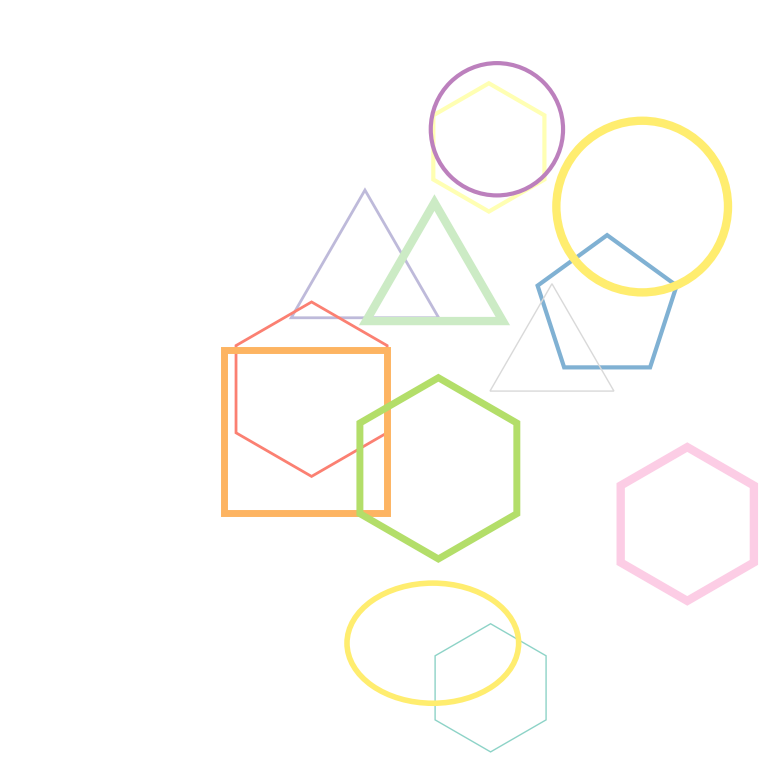[{"shape": "hexagon", "thickness": 0.5, "radius": 0.42, "center": [0.637, 0.107]}, {"shape": "hexagon", "thickness": 1.5, "radius": 0.42, "center": [0.635, 0.809]}, {"shape": "triangle", "thickness": 1, "radius": 0.55, "center": [0.474, 0.643]}, {"shape": "hexagon", "thickness": 1, "radius": 0.57, "center": [0.405, 0.495]}, {"shape": "pentagon", "thickness": 1.5, "radius": 0.47, "center": [0.788, 0.6]}, {"shape": "square", "thickness": 2.5, "radius": 0.53, "center": [0.396, 0.439]}, {"shape": "hexagon", "thickness": 2.5, "radius": 0.59, "center": [0.569, 0.392]}, {"shape": "hexagon", "thickness": 3, "radius": 0.5, "center": [0.893, 0.319]}, {"shape": "triangle", "thickness": 0.5, "radius": 0.46, "center": [0.717, 0.539]}, {"shape": "circle", "thickness": 1.5, "radius": 0.43, "center": [0.645, 0.832]}, {"shape": "triangle", "thickness": 3, "radius": 0.51, "center": [0.564, 0.634]}, {"shape": "oval", "thickness": 2, "radius": 0.56, "center": [0.562, 0.165]}, {"shape": "circle", "thickness": 3, "radius": 0.56, "center": [0.834, 0.732]}]